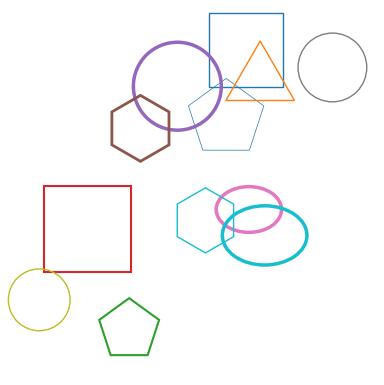[{"shape": "square", "thickness": 1, "radius": 0.48, "center": [0.639, 0.87]}, {"shape": "pentagon", "thickness": 0.5, "radius": 0.51, "center": [0.587, 0.693]}, {"shape": "triangle", "thickness": 1, "radius": 0.51, "center": [0.676, 0.79]}, {"shape": "pentagon", "thickness": 1.5, "radius": 0.41, "center": [0.335, 0.144]}, {"shape": "square", "thickness": 1.5, "radius": 0.56, "center": [0.228, 0.405]}, {"shape": "circle", "thickness": 2.5, "radius": 0.57, "center": [0.461, 0.776]}, {"shape": "hexagon", "thickness": 2, "radius": 0.43, "center": [0.365, 0.667]}, {"shape": "oval", "thickness": 2.5, "radius": 0.42, "center": [0.646, 0.456]}, {"shape": "circle", "thickness": 1, "radius": 0.45, "center": [0.863, 0.825]}, {"shape": "circle", "thickness": 1, "radius": 0.4, "center": [0.102, 0.221]}, {"shape": "hexagon", "thickness": 1, "radius": 0.42, "center": [0.534, 0.428]}, {"shape": "oval", "thickness": 2.5, "radius": 0.55, "center": [0.687, 0.389]}]